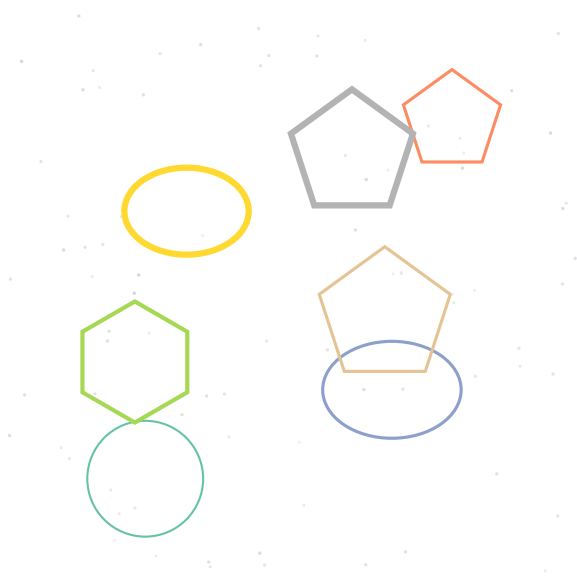[{"shape": "circle", "thickness": 1, "radius": 0.5, "center": [0.251, 0.17]}, {"shape": "pentagon", "thickness": 1.5, "radius": 0.44, "center": [0.783, 0.79]}, {"shape": "oval", "thickness": 1.5, "radius": 0.6, "center": [0.679, 0.324]}, {"shape": "hexagon", "thickness": 2, "radius": 0.52, "center": [0.234, 0.372]}, {"shape": "oval", "thickness": 3, "radius": 0.54, "center": [0.323, 0.633]}, {"shape": "pentagon", "thickness": 1.5, "radius": 0.6, "center": [0.666, 0.453]}, {"shape": "pentagon", "thickness": 3, "radius": 0.56, "center": [0.609, 0.733]}]